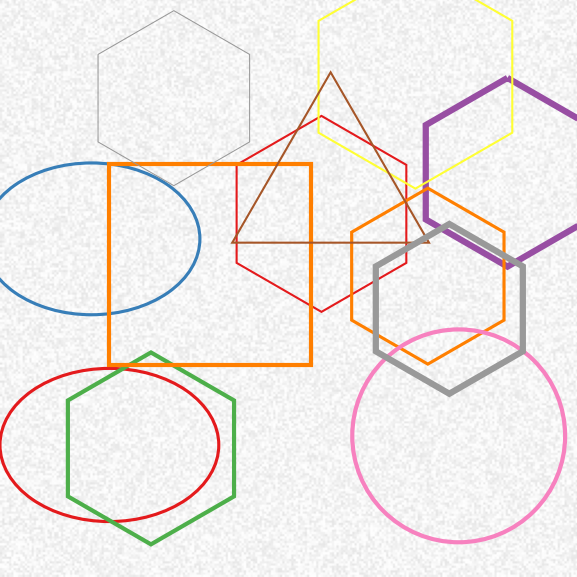[{"shape": "oval", "thickness": 1.5, "radius": 0.95, "center": [0.189, 0.229]}, {"shape": "hexagon", "thickness": 1, "radius": 0.85, "center": [0.557, 0.629]}, {"shape": "oval", "thickness": 1.5, "radius": 0.94, "center": [0.158, 0.586]}, {"shape": "hexagon", "thickness": 2, "radius": 0.83, "center": [0.261, 0.223]}, {"shape": "hexagon", "thickness": 3, "radius": 0.82, "center": [0.879, 0.701]}, {"shape": "square", "thickness": 2, "radius": 0.87, "center": [0.364, 0.541]}, {"shape": "hexagon", "thickness": 1.5, "radius": 0.76, "center": [0.741, 0.521]}, {"shape": "hexagon", "thickness": 1, "radius": 0.97, "center": [0.719, 0.866]}, {"shape": "triangle", "thickness": 1, "radius": 0.98, "center": [0.573, 0.677]}, {"shape": "circle", "thickness": 2, "radius": 0.92, "center": [0.794, 0.244]}, {"shape": "hexagon", "thickness": 3, "radius": 0.73, "center": [0.778, 0.464]}, {"shape": "hexagon", "thickness": 0.5, "radius": 0.76, "center": [0.301, 0.829]}]